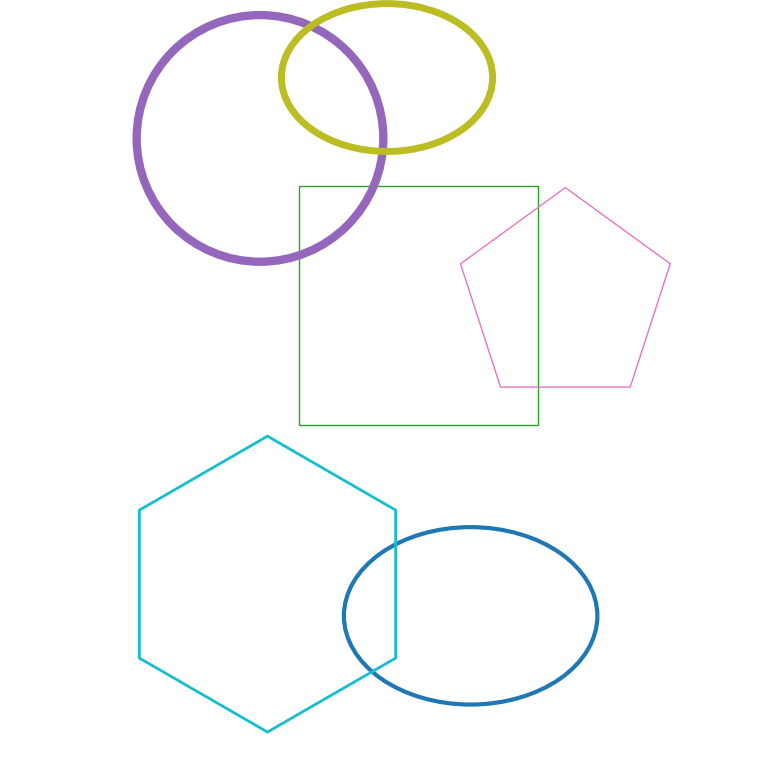[{"shape": "oval", "thickness": 1.5, "radius": 0.82, "center": [0.611, 0.2]}, {"shape": "square", "thickness": 0.5, "radius": 0.78, "center": [0.543, 0.603]}, {"shape": "circle", "thickness": 3, "radius": 0.8, "center": [0.338, 0.82]}, {"shape": "pentagon", "thickness": 0.5, "radius": 0.72, "center": [0.734, 0.613]}, {"shape": "oval", "thickness": 2.5, "radius": 0.69, "center": [0.503, 0.899]}, {"shape": "hexagon", "thickness": 1, "radius": 0.96, "center": [0.347, 0.241]}]